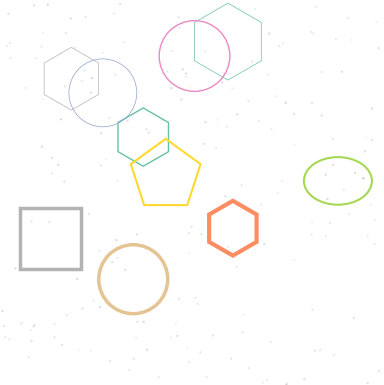[{"shape": "hexagon", "thickness": 1, "radius": 0.38, "center": [0.372, 0.644]}, {"shape": "hexagon", "thickness": 0.5, "radius": 0.5, "center": [0.592, 0.892]}, {"shape": "hexagon", "thickness": 3, "radius": 0.36, "center": [0.605, 0.407]}, {"shape": "circle", "thickness": 0.5, "radius": 0.44, "center": [0.267, 0.759]}, {"shape": "circle", "thickness": 1, "radius": 0.46, "center": [0.505, 0.855]}, {"shape": "oval", "thickness": 1.5, "radius": 0.44, "center": [0.878, 0.53]}, {"shape": "pentagon", "thickness": 1.5, "radius": 0.48, "center": [0.43, 0.544]}, {"shape": "circle", "thickness": 2.5, "radius": 0.45, "center": [0.346, 0.275]}, {"shape": "square", "thickness": 2.5, "radius": 0.39, "center": [0.131, 0.381]}, {"shape": "hexagon", "thickness": 0.5, "radius": 0.41, "center": [0.185, 0.795]}]